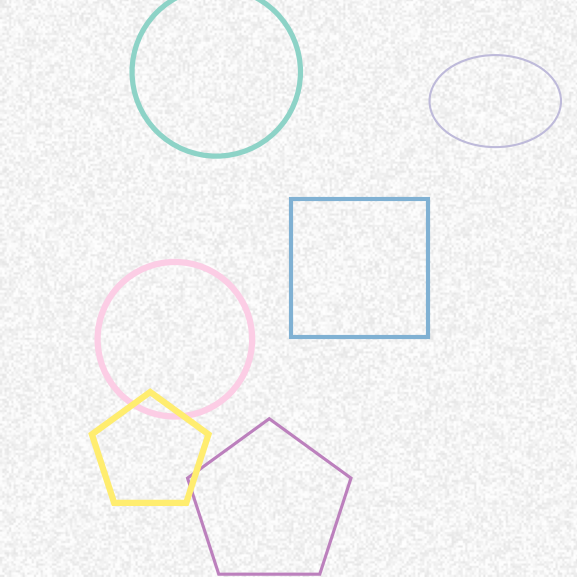[{"shape": "circle", "thickness": 2.5, "radius": 0.73, "center": [0.375, 0.875]}, {"shape": "oval", "thickness": 1, "radius": 0.57, "center": [0.858, 0.824]}, {"shape": "square", "thickness": 2, "radius": 0.59, "center": [0.623, 0.535]}, {"shape": "circle", "thickness": 3, "radius": 0.67, "center": [0.303, 0.412]}, {"shape": "pentagon", "thickness": 1.5, "radius": 0.74, "center": [0.466, 0.125]}, {"shape": "pentagon", "thickness": 3, "radius": 0.53, "center": [0.26, 0.214]}]